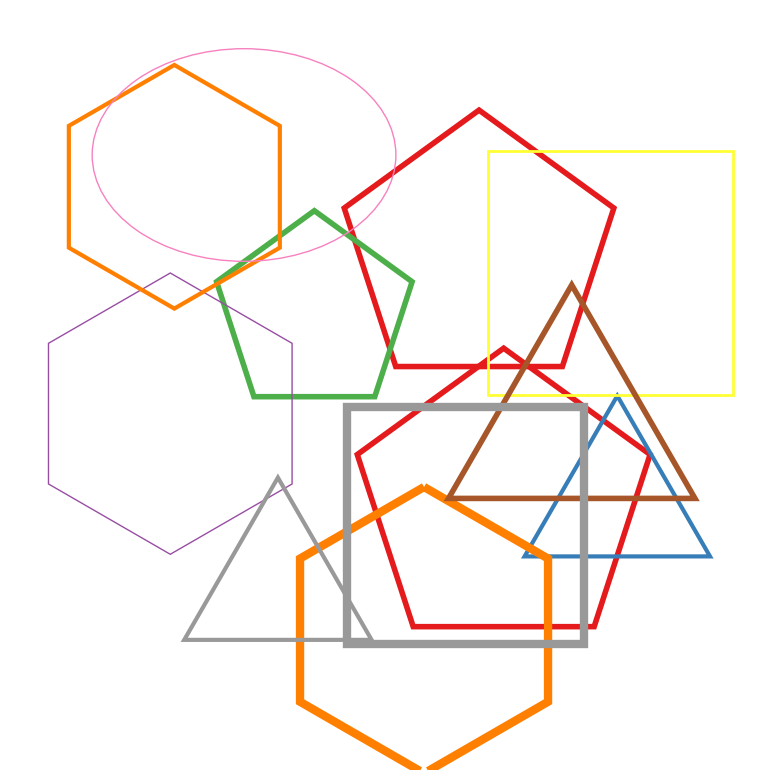[{"shape": "pentagon", "thickness": 2, "radius": 0.92, "center": [0.622, 0.673]}, {"shape": "pentagon", "thickness": 2, "radius": 1.0, "center": [0.654, 0.348]}, {"shape": "triangle", "thickness": 1.5, "radius": 0.7, "center": [0.802, 0.347]}, {"shape": "pentagon", "thickness": 2, "radius": 0.67, "center": [0.408, 0.593]}, {"shape": "hexagon", "thickness": 0.5, "radius": 0.91, "center": [0.221, 0.463]}, {"shape": "hexagon", "thickness": 1.5, "radius": 0.79, "center": [0.226, 0.757]}, {"shape": "hexagon", "thickness": 3, "radius": 0.93, "center": [0.551, 0.182]}, {"shape": "square", "thickness": 1, "radius": 0.79, "center": [0.793, 0.646]}, {"shape": "triangle", "thickness": 2, "radius": 0.92, "center": [0.743, 0.445]}, {"shape": "oval", "thickness": 0.5, "radius": 0.99, "center": [0.317, 0.799]}, {"shape": "square", "thickness": 3, "radius": 0.77, "center": [0.605, 0.317]}, {"shape": "triangle", "thickness": 1.5, "radius": 0.7, "center": [0.361, 0.239]}]